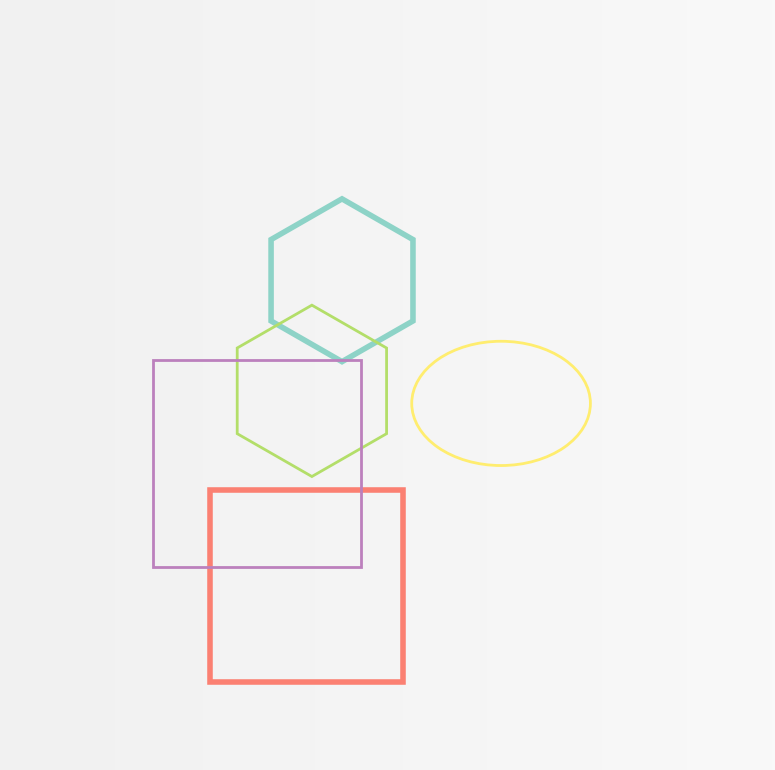[{"shape": "hexagon", "thickness": 2, "radius": 0.53, "center": [0.441, 0.636]}, {"shape": "square", "thickness": 2, "radius": 0.62, "center": [0.395, 0.239]}, {"shape": "hexagon", "thickness": 1, "radius": 0.56, "center": [0.402, 0.492]}, {"shape": "square", "thickness": 1, "radius": 0.67, "center": [0.332, 0.398]}, {"shape": "oval", "thickness": 1, "radius": 0.58, "center": [0.647, 0.476]}]